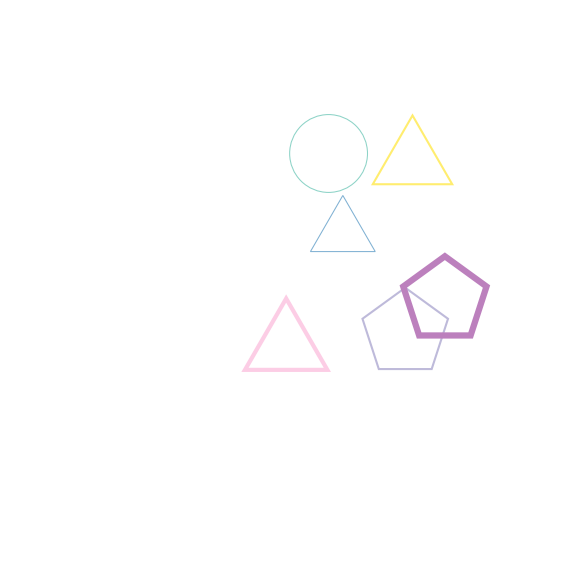[{"shape": "circle", "thickness": 0.5, "radius": 0.34, "center": [0.569, 0.733]}, {"shape": "pentagon", "thickness": 1, "radius": 0.39, "center": [0.702, 0.423]}, {"shape": "triangle", "thickness": 0.5, "radius": 0.32, "center": [0.594, 0.596]}, {"shape": "triangle", "thickness": 2, "radius": 0.41, "center": [0.496, 0.4]}, {"shape": "pentagon", "thickness": 3, "radius": 0.38, "center": [0.77, 0.48]}, {"shape": "triangle", "thickness": 1, "radius": 0.4, "center": [0.714, 0.72]}]